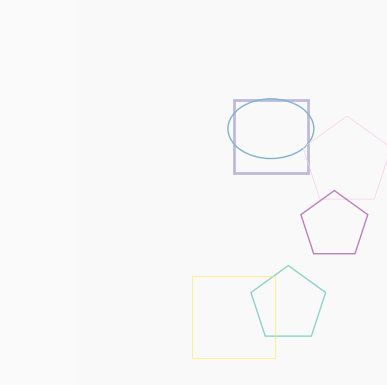[{"shape": "pentagon", "thickness": 1, "radius": 0.51, "center": [0.744, 0.209]}, {"shape": "square", "thickness": 2, "radius": 0.47, "center": [0.7, 0.646]}, {"shape": "oval", "thickness": 1, "radius": 0.55, "center": [0.699, 0.666]}, {"shape": "pentagon", "thickness": 0.5, "radius": 0.6, "center": [0.896, 0.579]}, {"shape": "pentagon", "thickness": 1, "radius": 0.45, "center": [0.863, 0.414]}, {"shape": "square", "thickness": 0.5, "radius": 0.53, "center": [0.602, 0.177]}]